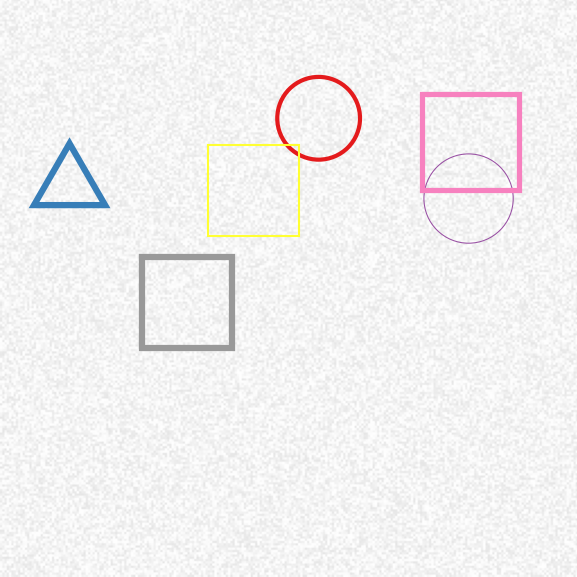[{"shape": "circle", "thickness": 2, "radius": 0.36, "center": [0.552, 0.794]}, {"shape": "triangle", "thickness": 3, "radius": 0.36, "center": [0.12, 0.68]}, {"shape": "circle", "thickness": 0.5, "radius": 0.39, "center": [0.811, 0.655]}, {"shape": "square", "thickness": 1, "radius": 0.39, "center": [0.439, 0.67]}, {"shape": "square", "thickness": 2.5, "radius": 0.42, "center": [0.815, 0.754]}, {"shape": "square", "thickness": 3, "radius": 0.39, "center": [0.323, 0.475]}]